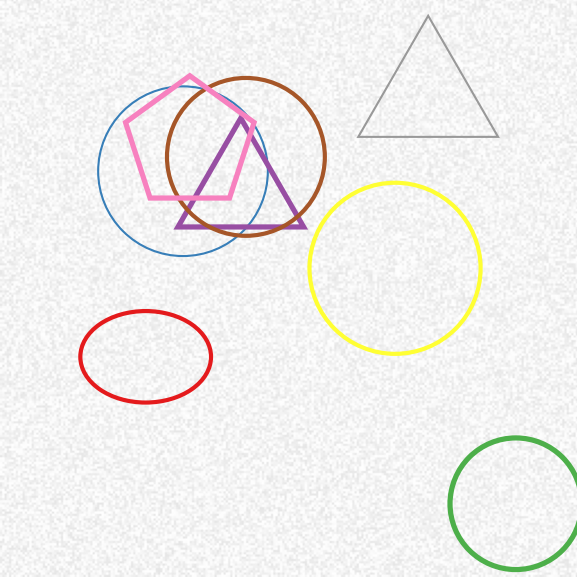[{"shape": "oval", "thickness": 2, "radius": 0.57, "center": [0.252, 0.381]}, {"shape": "circle", "thickness": 1, "radius": 0.73, "center": [0.317, 0.703]}, {"shape": "circle", "thickness": 2.5, "radius": 0.57, "center": [0.893, 0.127]}, {"shape": "triangle", "thickness": 2.5, "radius": 0.63, "center": [0.417, 0.669]}, {"shape": "circle", "thickness": 2, "radius": 0.74, "center": [0.684, 0.535]}, {"shape": "circle", "thickness": 2, "radius": 0.68, "center": [0.426, 0.727]}, {"shape": "pentagon", "thickness": 2.5, "radius": 0.59, "center": [0.329, 0.751]}, {"shape": "triangle", "thickness": 1, "radius": 0.7, "center": [0.741, 0.832]}]